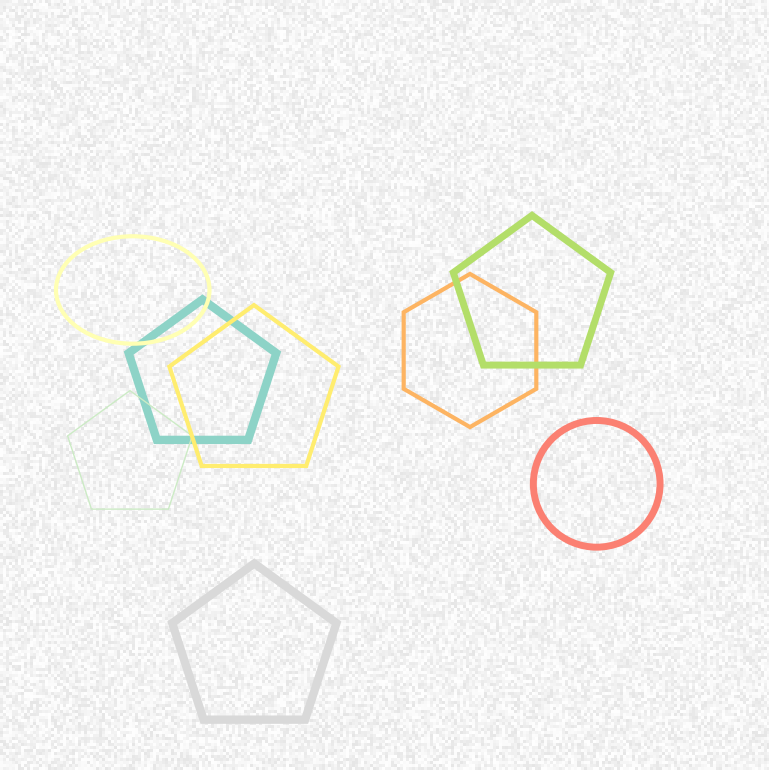[{"shape": "pentagon", "thickness": 3, "radius": 0.5, "center": [0.263, 0.51]}, {"shape": "oval", "thickness": 1.5, "radius": 0.5, "center": [0.172, 0.623]}, {"shape": "circle", "thickness": 2.5, "radius": 0.41, "center": [0.775, 0.372]}, {"shape": "hexagon", "thickness": 1.5, "radius": 0.5, "center": [0.61, 0.545]}, {"shape": "pentagon", "thickness": 2.5, "radius": 0.54, "center": [0.691, 0.613]}, {"shape": "pentagon", "thickness": 3, "radius": 0.56, "center": [0.33, 0.156]}, {"shape": "pentagon", "thickness": 0.5, "radius": 0.43, "center": [0.169, 0.408]}, {"shape": "pentagon", "thickness": 1.5, "radius": 0.58, "center": [0.33, 0.488]}]